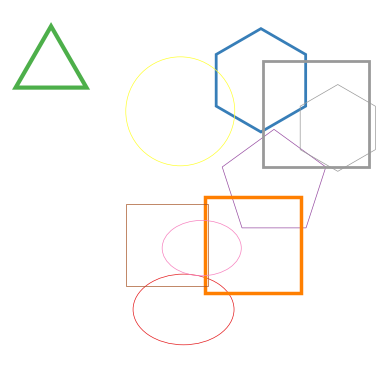[{"shape": "oval", "thickness": 0.5, "radius": 0.66, "center": [0.477, 0.196]}, {"shape": "hexagon", "thickness": 2, "radius": 0.67, "center": [0.678, 0.791]}, {"shape": "triangle", "thickness": 3, "radius": 0.53, "center": [0.133, 0.826]}, {"shape": "pentagon", "thickness": 0.5, "radius": 0.71, "center": [0.712, 0.523]}, {"shape": "square", "thickness": 2.5, "radius": 0.63, "center": [0.657, 0.363]}, {"shape": "circle", "thickness": 0.5, "radius": 0.71, "center": [0.468, 0.711]}, {"shape": "square", "thickness": 0.5, "radius": 0.53, "center": [0.435, 0.363]}, {"shape": "oval", "thickness": 0.5, "radius": 0.51, "center": [0.524, 0.356]}, {"shape": "hexagon", "thickness": 0.5, "radius": 0.56, "center": [0.877, 0.668]}, {"shape": "square", "thickness": 2, "radius": 0.69, "center": [0.821, 0.704]}]